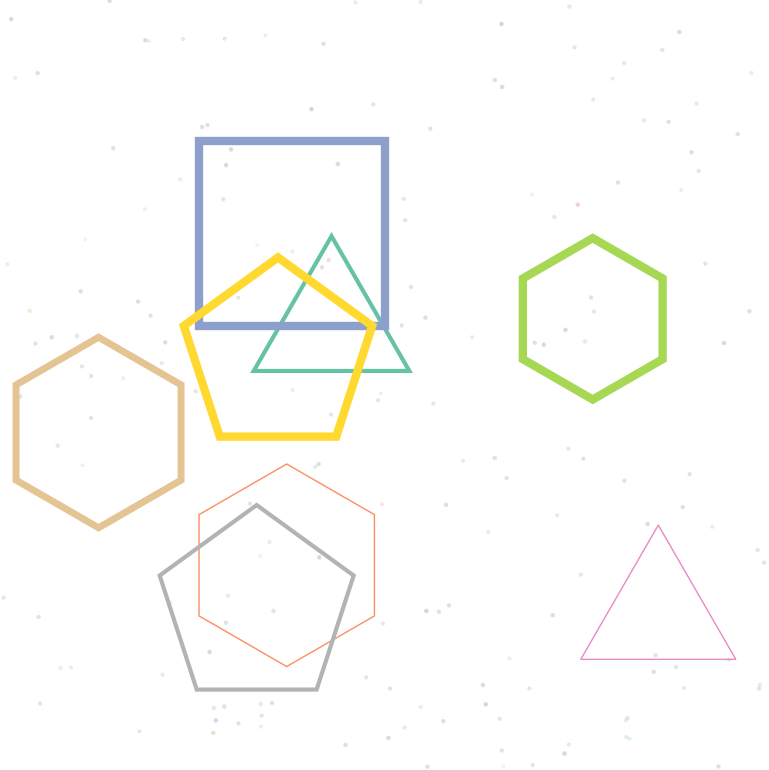[{"shape": "triangle", "thickness": 1.5, "radius": 0.58, "center": [0.431, 0.577]}, {"shape": "hexagon", "thickness": 0.5, "radius": 0.66, "center": [0.372, 0.266]}, {"shape": "square", "thickness": 3, "radius": 0.6, "center": [0.379, 0.697]}, {"shape": "triangle", "thickness": 0.5, "radius": 0.58, "center": [0.855, 0.202]}, {"shape": "hexagon", "thickness": 3, "radius": 0.52, "center": [0.77, 0.586]}, {"shape": "pentagon", "thickness": 3, "radius": 0.64, "center": [0.361, 0.537]}, {"shape": "hexagon", "thickness": 2.5, "radius": 0.62, "center": [0.128, 0.438]}, {"shape": "pentagon", "thickness": 1.5, "radius": 0.66, "center": [0.333, 0.212]}]